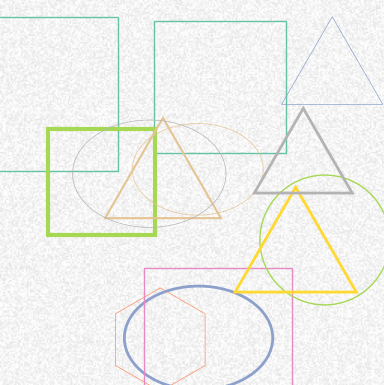[{"shape": "square", "thickness": 1, "radius": 1.0, "center": [0.107, 0.755]}, {"shape": "square", "thickness": 1, "radius": 0.85, "center": [0.572, 0.773]}, {"shape": "hexagon", "thickness": 0.5, "radius": 0.67, "center": [0.416, 0.118]}, {"shape": "oval", "thickness": 2, "radius": 0.96, "center": [0.516, 0.122]}, {"shape": "triangle", "thickness": 0.5, "radius": 0.76, "center": [0.863, 0.805]}, {"shape": "square", "thickness": 1, "radius": 0.96, "center": [0.566, 0.112]}, {"shape": "circle", "thickness": 1, "radius": 0.84, "center": [0.844, 0.377]}, {"shape": "square", "thickness": 3, "radius": 0.69, "center": [0.263, 0.528]}, {"shape": "triangle", "thickness": 2, "radius": 0.91, "center": [0.768, 0.332]}, {"shape": "triangle", "thickness": 1.5, "radius": 0.87, "center": [0.423, 0.52]}, {"shape": "oval", "thickness": 0.5, "radius": 0.85, "center": [0.514, 0.56]}, {"shape": "triangle", "thickness": 2, "radius": 0.73, "center": [0.788, 0.572]}, {"shape": "oval", "thickness": 0.5, "radius": 1.0, "center": [0.388, 0.549]}]